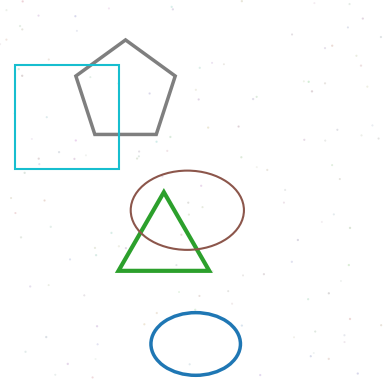[{"shape": "oval", "thickness": 2.5, "radius": 0.58, "center": [0.508, 0.107]}, {"shape": "triangle", "thickness": 3, "radius": 0.68, "center": [0.426, 0.365]}, {"shape": "oval", "thickness": 1.5, "radius": 0.74, "center": [0.487, 0.454]}, {"shape": "pentagon", "thickness": 2.5, "radius": 0.68, "center": [0.326, 0.761]}, {"shape": "square", "thickness": 1.5, "radius": 0.68, "center": [0.174, 0.695]}]